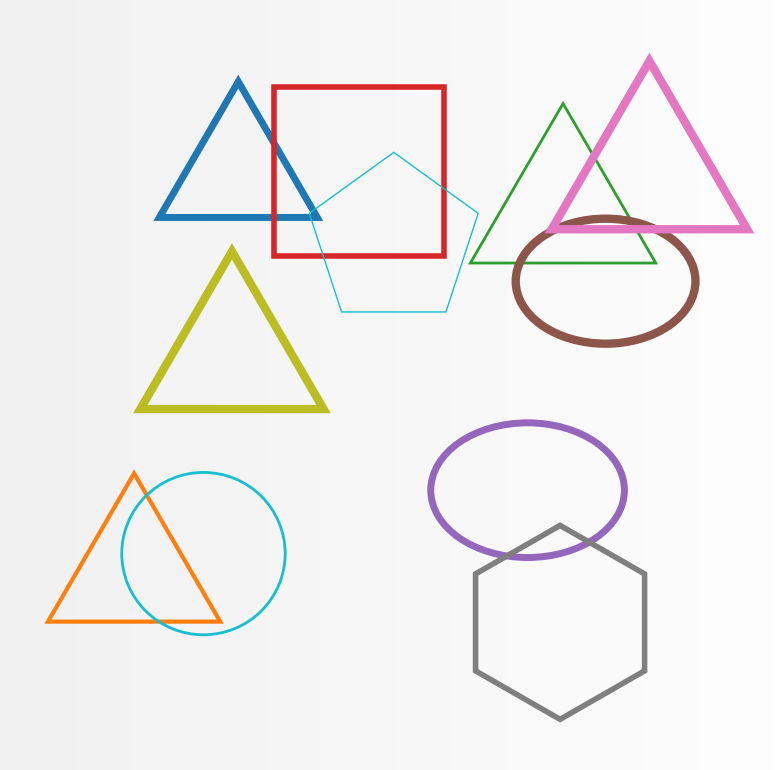[{"shape": "triangle", "thickness": 2.5, "radius": 0.59, "center": [0.307, 0.776]}, {"shape": "triangle", "thickness": 1.5, "radius": 0.64, "center": [0.173, 0.257]}, {"shape": "triangle", "thickness": 1, "radius": 0.69, "center": [0.727, 0.727]}, {"shape": "square", "thickness": 2, "radius": 0.55, "center": [0.463, 0.777]}, {"shape": "oval", "thickness": 2.5, "radius": 0.62, "center": [0.681, 0.363]}, {"shape": "oval", "thickness": 3, "radius": 0.58, "center": [0.781, 0.635]}, {"shape": "triangle", "thickness": 3, "radius": 0.73, "center": [0.838, 0.775]}, {"shape": "hexagon", "thickness": 2, "radius": 0.63, "center": [0.723, 0.192]}, {"shape": "triangle", "thickness": 3, "radius": 0.68, "center": [0.299, 0.537]}, {"shape": "pentagon", "thickness": 0.5, "radius": 0.57, "center": [0.508, 0.688]}, {"shape": "circle", "thickness": 1, "radius": 0.53, "center": [0.263, 0.281]}]